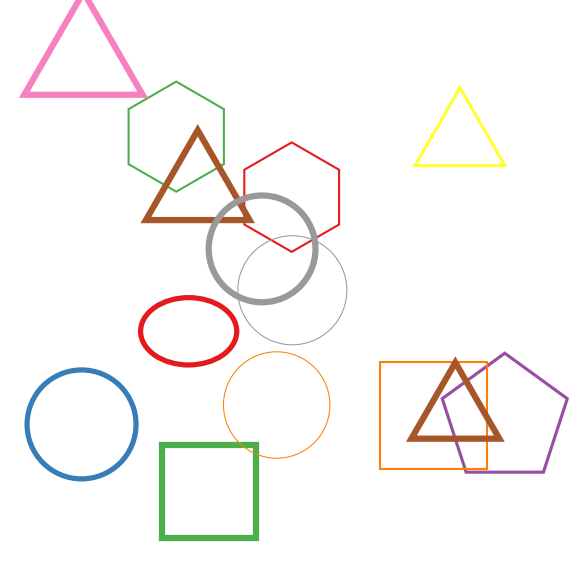[{"shape": "oval", "thickness": 2.5, "radius": 0.42, "center": [0.327, 0.425]}, {"shape": "hexagon", "thickness": 1, "radius": 0.47, "center": [0.505, 0.658]}, {"shape": "circle", "thickness": 2.5, "radius": 0.47, "center": [0.141, 0.264]}, {"shape": "square", "thickness": 3, "radius": 0.41, "center": [0.362, 0.148]}, {"shape": "hexagon", "thickness": 1, "radius": 0.48, "center": [0.305, 0.763]}, {"shape": "pentagon", "thickness": 1.5, "radius": 0.57, "center": [0.874, 0.274]}, {"shape": "square", "thickness": 1, "radius": 0.46, "center": [0.75, 0.279]}, {"shape": "circle", "thickness": 0.5, "radius": 0.46, "center": [0.479, 0.298]}, {"shape": "triangle", "thickness": 1.5, "radius": 0.45, "center": [0.796, 0.757]}, {"shape": "triangle", "thickness": 3, "radius": 0.44, "center": [0.789, 0.283]}, {"shape": "triangle", "thickness": 3, "radius": 0.52, "center": [0.342, 0.67]}, {"shape": "triangle", "thickness": 3, "radius": 0.59, "center": [0.145, 0.894]}, {"shape": "circle", "thickness": 0.5, "radius": 0.47, "center": [0.506, 0.496]}, {"shape": "circle", "thickness": 3, "radius": 0.46, "center": [0.454, 0.568]}]